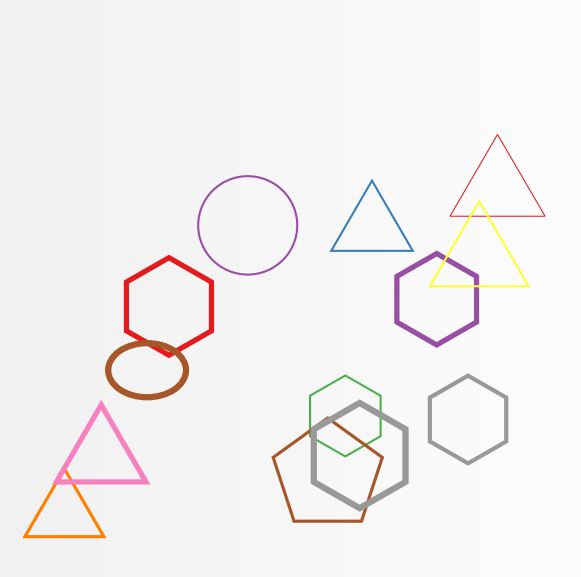[{"shape": "triangle", "thickness": 0.5, "radius": 0.47, "center": [0.856, 0.672]}, {"shape": "hexagon", "thickness": 2.5, "radius": 0.42, "center": [0.291, 0.468]}, {"shape": "triangle", "thickness": 1, "radius": 0.41, "center": [0.64, 0.605]}, {"shape": "hexagon", "thickness": 1, "radius": 0.35, "center": [0.594, 0.279]}, {"shape": "hexagon", "thickness": 2.5, "radius": 0.4, "center": [0.751, 0.481]}, {"shape": "circle", "thickness": 1, "radius": 0.43, "center": [0.426, 0.609]}, {"shape": "triangle", "thickness": 1.5, "radius": 0.39, "center": [0.111, 0.109]}, {"shape": "triangle", "thickness": 1, "radius": 0.49, "center": [0.824, 0.553]}, {"shape": "oval", "thickness": 3, "radius": 0.33, "center": [0.253, 0.358]}, {"shape": "pentagon", "thickness": 1.5, "radius": 0.49, "center": [0.564, 0.177]}, {"shape": "triangle", "thickness": 2.5, "radius": 0.44, "center": [0.174, 0.209]}, {"shape": "hexagon", "thickness": 2, "radius": 0.38, "center": [0.805, 0.273]}, {"shape": "hexagon", "thickness": 3, "radius": 0.46, "center": [0.619, 0.21]}]